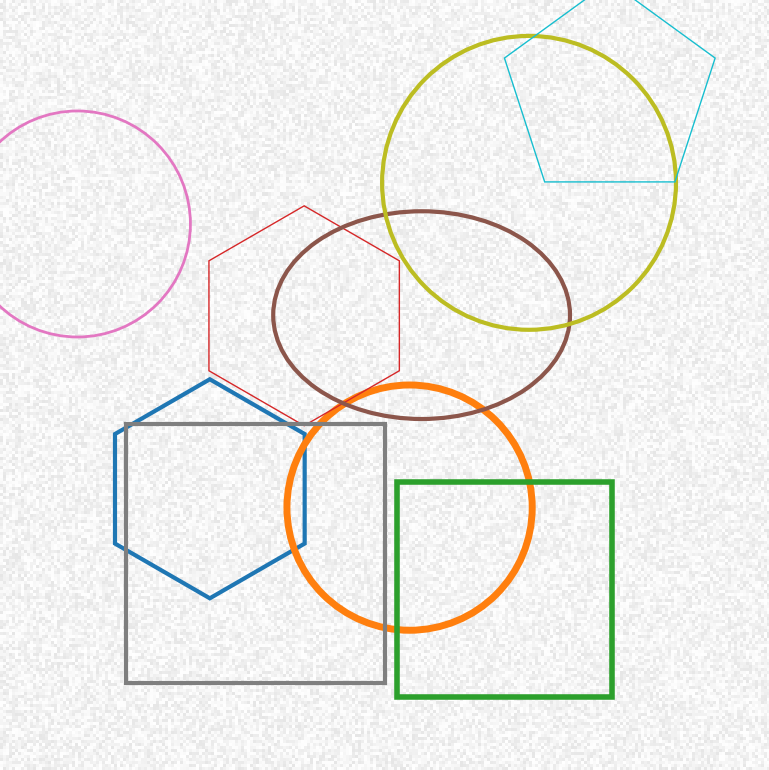[{"shape": "hexagon", "thickness": 1.5, "radius": 0.71, "center": [0.273, 0.365]}, {"shape": "circle", "thickness": 2.5, "radius": 0.8, "center": [0.532, 0.341]}, {"shape": "square", "thickness": 2, "radius": 0.7, "center": [0.655, 0.234]}, {"shape": "hexagon", "thickness": 0.5, "radius": 0.71, "center": [0.395, 0.59]}, {"shape": "oval", "thickness": 1.5, "radius": 0.96, "center": [0.548, 0.591]}, {"shape": "circle", "thickness": 1, "radius": 0.73, "center": [0.101, 0.709]}, {"shape": "square", "thickness": 1.5, "radius": 0.84, "center": [0.332, 0.282]}, {"shape": "circle", "thickness": 1.5, "radius": 0.95, "center": [0.687, 0.763]}, {"shape": "pentagon", "thickness": 0.5, "radius": 0.72, "center": [0.792, 0.88]}]